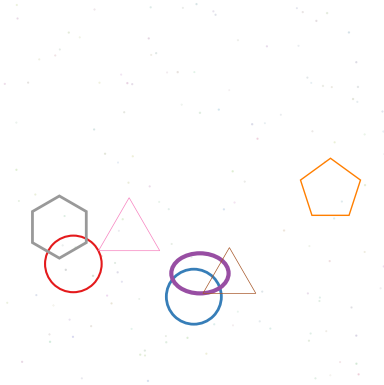[{"shape": "circle", "thickness": 1.5, "radius": 0.37, "center": [0.191, 0.315]}, {"shape": "circle", "thickness": 2, "radius": 0.36, "center": [0.503, 0.229]}, {"shape": "oval", "thickness": 3, "radius": 0.37, "center": [0.519, 0.29]}, {"shape": "pentagon", "thickness": 1, "radius": 0.41, "center": [0.858, 0.507]}, {"shape": "triangle", "thickness": 0.5, "radius": 0.4, "center": [0.596, 0.278]}, {"shape": "triangle", "thickness": 0.5, "radius": 0.46, "center": [0.335, 0.395]}, {"shape": "hexagon", "thickness": 2, "radius": 0.4, "center": [0.154, 0.41]}]